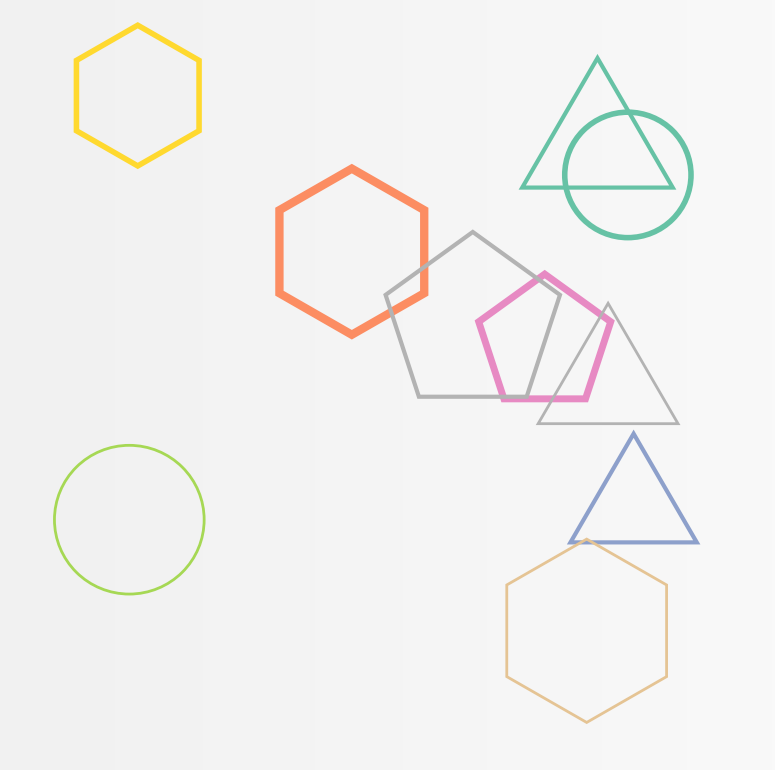[{"shape": "triangle", "thickness": 1.5, "radius": 0.56, "center": [0.771, 0.812]}, {"shape": "circle", "thickness": 2, "radius": 0.41, "center": [0.81, 0.773]}, {"shape": "hexagon", "thickness": 3, "radius": 0.54, "center": [0.454, 0.673]}, {"shape": "triangle", "thickness": 1.5, "radius": 0.47, "center": [0.818, 0.343]}, {"shape": "pentagon", "thickness": 2.5, "radius": 0.45, "center": [0.703, 0.554]}, {"shape": "circle", "thickness": 1, "radius": 0.48, "center": [0.167, 0.325]}, {"shape": "hexagon", "thickness": 2, "radius": 0.46, "center": [0.178, 0.876]}, {"shape": "hexagon", "thickness": 1, "radius": 0.6, "center": [0.757, 0.181]}, {"shape": "triangle", "thickness": 1, "radius": 0.52, "center": [0.785, 0.502]}, {"shape": "pentagon", "thickness": 1.5, "radius": 0.59, "center": [0.61, 0.58]}]